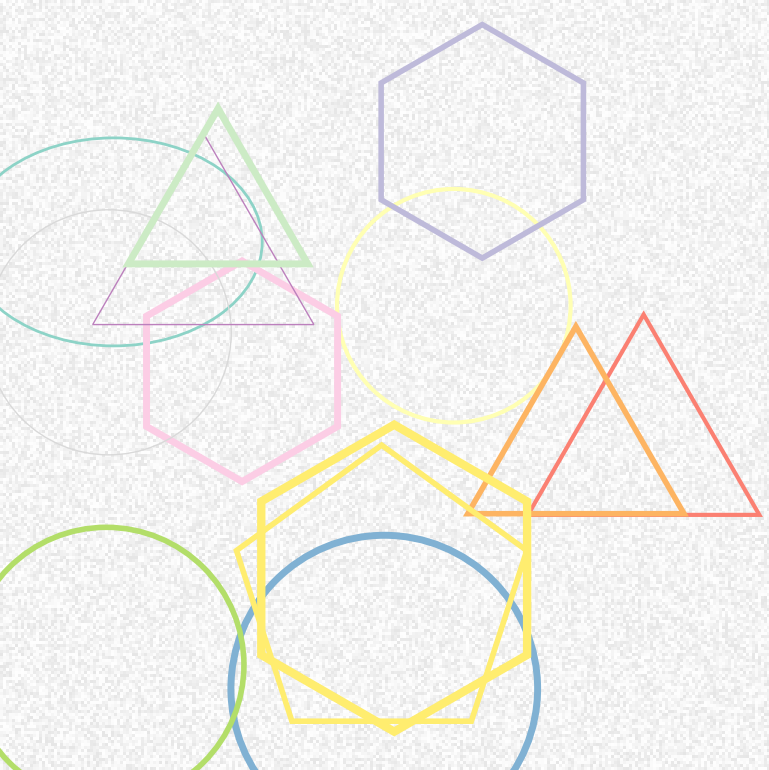[{"shape": "oval", "thickness": 1, "radius": 0.96, "center": [0.148, 0.686]}, {"shape": "circle", "thickness": 1.5, "radius": 0.76, "center": [0.589, 0.603]}, {"shape": "hexagon", "thickness": 2, "radius": 0.76, "center": [0.626, 0.816]}, {"shape": "triangle", "thickness": 1.5, "radius": 0.87, "center": [0.836, 0.418]}, {"shape": "circle", "thickness": 2.5, "radius": 1.0, "center": [0.499, 0.106]}, {"shape": "triangle", "thickness": 2, "radius": 0.81, "center": [0.748, 0.414]}, {"shape": "circle", "thickness": 2, "radius": 0.89, "center": [0.138, 0.136]}, {"shape": "hexagon", "thickness": 2.5, "radius": 0.72, "center": [0.314, 0.518]}, {"shape": "circle", "thickness": 0.5, "radius": 0.8, "center": [0.141, 0.568]}, {"shape": "triangle", "thickness": 0.5, "radius": 0.83, "center": [0.264, 0.661]}, {"shape": "triangle", "thickness": 2.5, "radius": 0.67, "center": [0.283, 0.725]}, {"shape": "pentagon", "thickness": 2, "radius": 0.99, "center": [0.496, 0.224]}, {"shape": "hexagon", "thickness": 3, "radius": 1.0, "center": [0.512, 0.249]}]